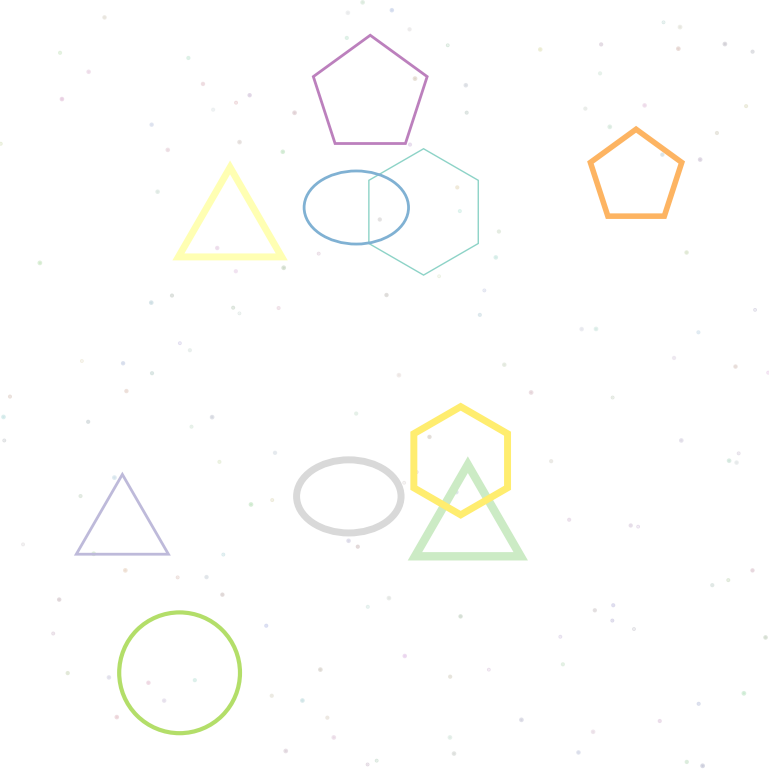[{"shape": "hexagon", "thickness": 0.5, "radius": 0.41, "center": [0.55, 0.725]}, {"shape": "triangle", "thickness": 2.5, "radius": 0.39, "center": [0.299, 0.705]}, {"shape": "triangle", "thickness": 1, "radius": 0.35, "center": [0.159, 0.315]}, {"shape": "oval", "thickness": 1, "radius": 0.34, "center": [0.463, 0.731]}, {"shape": "pentagon", "thickness": 2, "radius": 0.31, "center": [0.826, 0.77]}, {"shape": "circle", "thickness": 1.5, "radius": 0.39, "center": [0.233, 0.126]}, {"shape": "oval", "thickness": 2.5, "radius": 0.34, "center": [0.453, 0.355]}, {"shape": "pentagon", "thickness": 1, "radius": 0.39, "center": [0.481, 0.876]}, {"shape": "triangle", "thickness": 3, "radius": 0.4, "center": [0.608, 0.317]}, {"shape": "hexagon", "thickness": 2.5, "radius": 0.35, "center": [0.598, 0.402]}]